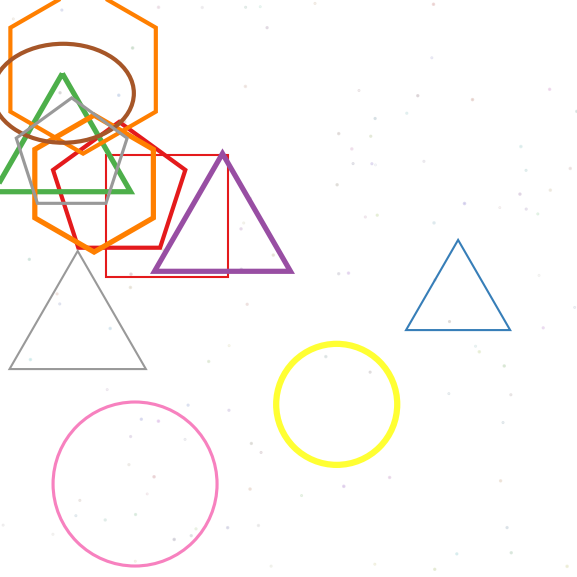[{"shape": "pentagon", "thickness": 2, "radius": 0.6, "center": [0.206, 0.668]}, {"shape": "square", "thickness": 1, "radius": 0.53, "center": [0.289, 0.625]}, {"shape": "triangle", "thickness": 1, "radius": 0.52, "center": [0.793, 0.48]}, {"shape": "triangle", "thickness": 2.5, "radius": 0.68, "center": [0.108, 0.735]}, {"shape": "triangle", "thickness": 2.5, "radius": 0.68, "center": [0.385, 0.597]}, {"shape": "hexagon", "thickness": 2, "radius": 0.73, "center": [0.144, 0.878]}, {"shape": "hexagon", "thickness": 2.5, "radius": 0.59, "center": [0.163, 0.681]}, {"shape": "circle", "thickness": 3, "radius": 0.52, "center": [0.583, 0.299]}, {"shape": "oval", "thickness": 2, "radius": 0.61, "center": [0.109, 0.838]}, {"shape": "circle", "thickness": 1.5, "radius": 0.71, "center": [0.234, 0.161]}, {"shape": "pentagon", "thickness": 1.5, "radius": 0.5, "center": [0.124, 0.729]}, {"shape": "triangle", "thickness": 1, "radius": 0.68, "center": [0.135, 0.428]}]